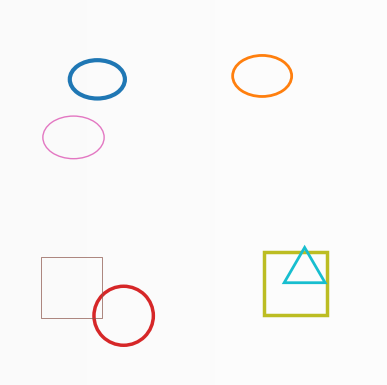[{"shape": "oval", "thickness": 3, "radius": 0.36, "center": [0.251, 0.794]}, {"shape": "oval", "thickness": 2, "radius": 0.38, "center": [0.677, 0.803]}, {"shape": "circle", "thickness": 2.5, "radius": 0.38, "center": [0.319, 0.18]}, {"shape": "square", "thickness": 0.5, "radius": 0.39, "center": [0.184, 0.253]}, {"shape": "oval", "thickness": 1, "radius": 0.4, "center": [0.19, 0.643]}, {"shape": "square", "thickness": 2.5, "radius": 0.41, "center": [0.763, 0.264]}, {"shape": "triangle", "thickness": 2, "radius": 0.3, "center": [0.786, 0.296]}]